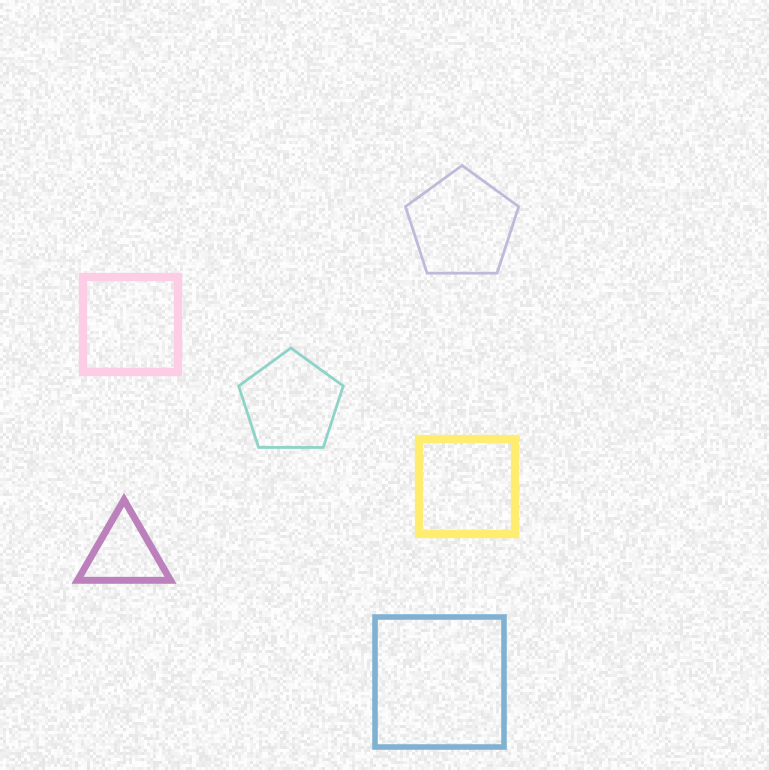[{"shape": "pentagon", "thickness": 1, "radius": 0.36, "center": [0.378, 0.477]}, {"shape": "pentagon", "thickness": 1, "radius": 0.39, "center": [0.6, 0.708]}, {"shape": "square", "thickness": 2, "radius": 0.42, "center": [0.571, 0.114]}, {"shape": "square", "thickness": 3, "radius": 0.31, "center": [0.169, 0.579]}, {"shape": "triangle", "thickness": 2.5, "radius": 0.35, "center": [0.161, 0.281]}, {"shape": "square", "thickness": 3, "radius": 0.31, "center": [0.606, 0.368]}]